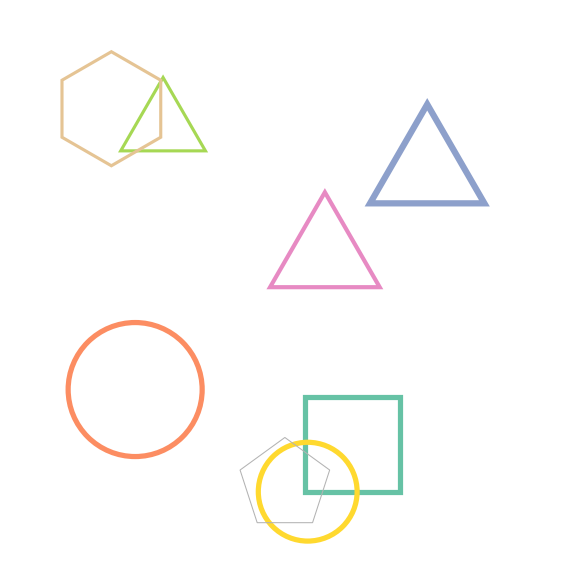[{"shape": "square", "thickness": 2.5, "radius": 0.41, "center": [0.611, 0.23]}, {"shape": "circle", "thickness": 2.5, "radius": 0.58, "center": [0.234, 0.325]}, {"shape": "triangle", "thickness": 3, "radius": 0.57, "center": [0.74, 0.704]}, {"shape": "triangle", "thickness": 2, "radius": 0.55, "center": [0.563, 0.557]}, {"shape": "triangle", "thickness": 1.5, "radius": 0.42, "center": [0.282, 0.78]}, {"shape": "circle", "thickness": 2.5, "radius": 0.43, "center": [0.533, 0.148]}, {"shape": "hexagon", "thickness": 1.5, "radius": 0.49, "center": [0.193, 0.811]}, {"shape": "pentagon", "thickness": 0.5, "radius": 0.41, "center": [0.493, 0.16]}]